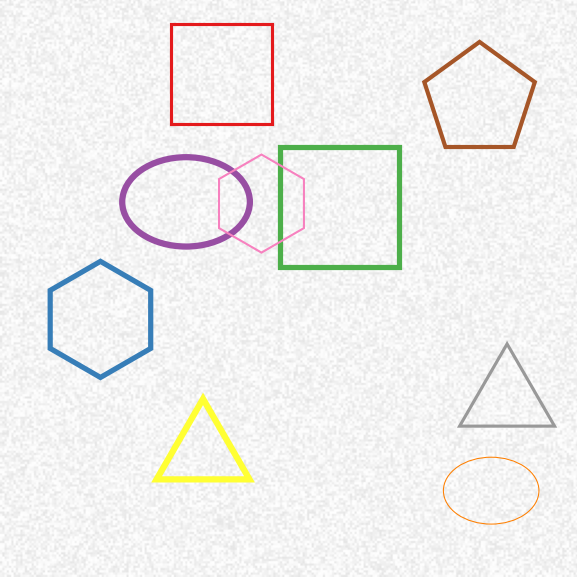[{"shape": "square", "thickness": 1.5, "radius": 0.43, "center": [0.384, 0.871]}, {"shape": "hexagon", "thickness": 2.5, "radius": 0.5, "center": [0.174, 0.446]}, {"shape": "square", "thickness": 2.5, "radius": 0.52, "center": [0.588, 0.641]}, {"shape": "oval", "thickness": 3, "radius": 0.55, "center": [0.322, 0.65]}, {"shape": "oval", "thickness": 0.5, "radius": 0.41, "center": [0.851, 0.15]}, {"shape": "triangle", "thickness": 3, "radius": 0.46, "center": [0.352, 0.216]}, {"shape": "pentagon", "thickness": 2, "radius": 0.5, "center": [0.83, 0.826]}, {"shape": "hexagon", "thickness": 1, "radius": 0.42, "center": [0.453, 0.647]}, {"shape": "triangle", "thickness": 1.5, "radius": 0.47, "center": [0.878, 0.309]}]